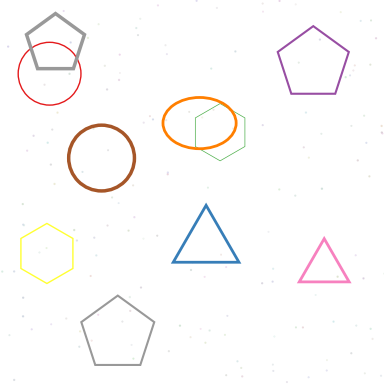[{"shape": "circle", "thickness": 1, "radius": 0.41, "center": [0.129, 0.809]}, {"shape": "triangle", "thickness": 2, "radius": 0.49, "center": [0.535, 0.368]}, {"shape": "hexagon", "thickness": 0.5, "radius": 0.37, "center": [0.572, 0.657]}, {"shape": "pentagon", "thickness": 1.5, "radius": 0.49, "center": [0.814, 0.835]}, {"shape": "oval", "thickness": 2, "radius": 0.48, "center": [0.518, 0.68]}, {"shape": "hexagon", "thickness": 1, "radius": 0.39, "center": [0.122, 0.342]}, {"shape": "circle", "thickness": 2.5, "radius": 0.43, "center": [0.264, 0.589]}, {"shape": "triangle", "thickness": 2, "radius": 0.37, "center": [0.842, 0.305]}, {"shape": "pentagon", "thickness": 2.5, "radius": 0.4, "center": [0.144, 0.886]}, {"shape": "pentagon", "thickness": 1.5, "radius": 0.5, "center": [0.306, 0.133]}]